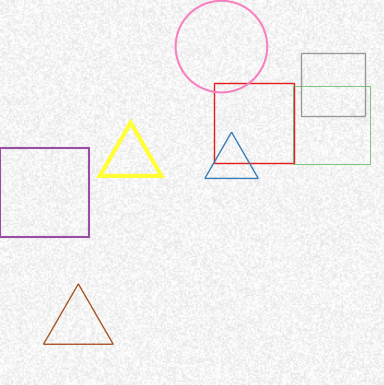[{"shape": "square", "thickness": 1, "radius": 0.52, "center": [0.659, 0.681]}, {"shape": "triangle", "thickness": 1, "radius": 0.4, "center": [0.601, 0.577]}, {"shape": "square", "thickness": 0.5, "radius": 0.5, "center": [0.861, 0.675]}, {"shape": "square", "thickness": 1.5, "radius": 0.58, "center": [0.115, 0.5]}, {"shape": "triangle", "thickness": 3, "radius": 0.46, "center": [0.339, 0.589]}, {"shape": "triangle", "thickness": 1, "radius": 0.52, "center": [0.204, 0.158]}, {"shape": "circle", "thickness": 1.5, "radius": 0.59, "center": [0.575, 0.879]}, {"shape": "square", "thickness": 1, "radius": 0.41, "center": [0.865, 0.781]}]